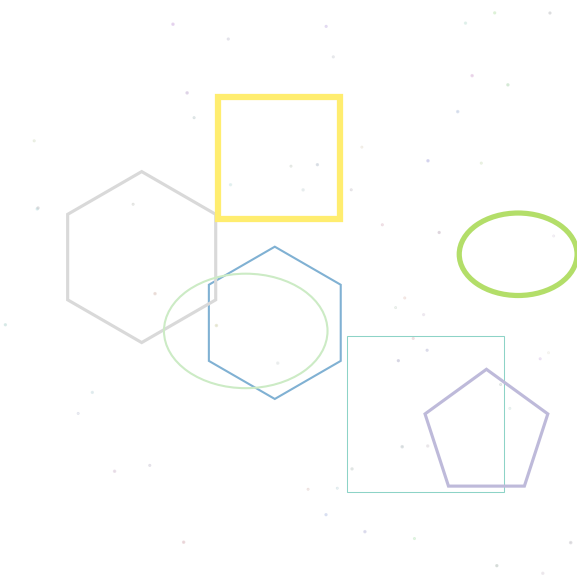[{"shape": "square", "thickness": 0.5, "radius": 0.68, "center": [0.736, 0.282]}, {"shape": "pentagon", "thickness": 1.5, "radius": 0.56, "center": [0.842, 0.248]}, {"shape": "hexagon", "thickness": 1, "radius": 0.66, "center": [0.476, 0.44]}, {"shape": "oval", "thickness": 2.5, "radius": 0.51, "center": [0.897, 0.559]}, {"shape": "hexagon", "thickness": 1.5, "radius": 0.74, "center": [0.245, 0.554]}, {"shape": "oval", "thickness": 1, "radius": 0.71, "center": [0.426, 0.426]}, {"shape": "square", "thickness": 3, "radius": 0.53, "center": [0.483, 0.726]}]